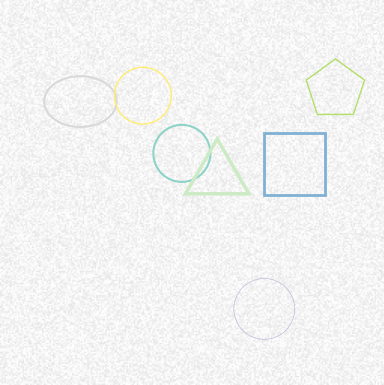[{"shape": "circle", "thickness": 1.5, "radius": 0.37, "center": [0.472, 0.602]}, {"shape": "circle", "thickness": 0.5, "radius": 0.4, "center": [0.686, 0.198]}, {"shape": "square", "thickness": 2, "radius": 0.4, "center": [0.764, 0.574]}, {"shape": "pentagon", "thickness": 1, "radius": 0.4, "center": [0.871, 0.767]}, {"shape": "oval", "thickness": 1.5, "radius": 0.47, "center": [0.209, 0.736]}, {"shape": "triangle", "thickness": 2.5, "radius": 0.48, "center": [0.564, 0.544]}, {"shape": "circle", "thickness": 1, "radius": 0.37, "center": [0.371, 0.752]}]